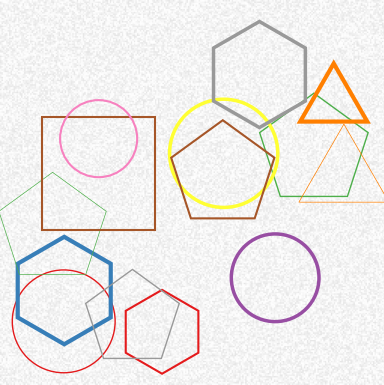[{"shape": "circle", "thickness": 1, "radius": 0.67, "center": [0.165, 0.165]}, {"shape": "hexagon", "thickness": 1.5, "radius": 0.54, "center": [0.421, 0.138]}, {"shape": "hexagon", "thickness": 3, "radius": 0.7, "center": [0.167, 0.245]}, {"shape": "pentagon", "thickness": 0.5, "radius": 0.73, "center": [0.137, 0.406]}, {"shape": "pentagon", "thickness": 1, "radius": 0.74, "center": [0.815, 0.61]}, {"shape": "circle", "thickness": 2.5, "radius": 0.57, "center": [0.715, 0.279]}, {"shape": "triangle", "thickness": 3, "radius": 0.5, "center": [0.867, 0.735]}, {"shape": "triangle", "thickness": 0.5, "radius": 0.68, "center": [0.893, 0.542]}, {"shape": "circle", "thickness": 2.5, "radius": 0.7, "center": [0.581, 0.602]}, {"shape": "square", "thickness": 1.5, "radius": 0.73, "center": [0.256, 0.55]}, {"shape": "pentagon", "thickness": 1.5, "radius": 0.7, "center": [0.579, 0.547]}, {"shape": "circle", "thickness": 1.5, "radius": 0.5, "center": [0.256, 0.64]}, {"shape": "pentagon", "thickness": 1, "radius": 0.64, "center": [0.344, 0.172]}, {"shape": "hexagon", "thickness": 2.5, "radius": 0.69, "center": [0.674, 0.806]}]